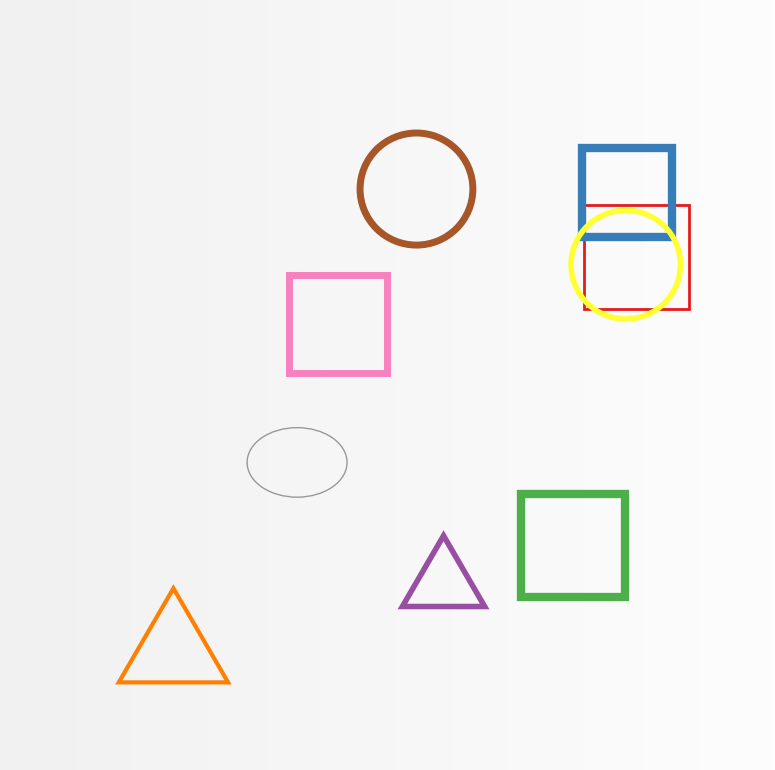[{"shape": "square", "thickness": 1, "radius": 0.34, "center": [0.821, 0.667]}, {"shape": "square", "thickness": 3, "radius": 0.29, "center": [0.809, 0.75]}, {"shape": "square", "thickness": 3, "radius": 0.34, "center": [0.74, 0.292]}, {"shape": "triangle", "thickness": 2, "radius": 0.31, "center": [0.572, 0.243]}, {"shape": "triangle", "thickness": 1.5, "radius": 0.41, "center": [0.224, 0.155]}, {"shape": "circle", "thickness": 2, "radius": 0.35, "center": [0.807, 0.656]}, {"shape": "circle", "thickness": 2.5, "radius": 0.36, "center": [0.537, 0.754]}, {"shape": "square", "thickness": 2.5, "radius": 0.32, "center": [0.436, 0.579]}, {"shape": "oval", "thickness": 0.5, "radius": 0.32, "center": [0.383, 0.399]}]